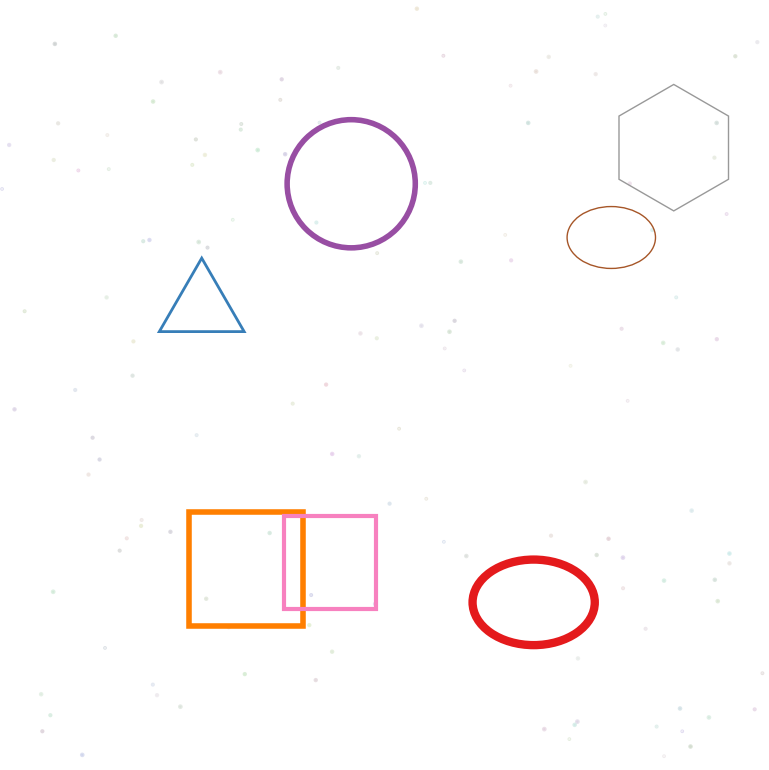[{"shape": "oval", "thickness": 3, "radius": 0.4, "center": [0.693, 0.218]}, {"shape": "triangle", "thickness": 1, "radius": 0.32, "center": [0.262, 0.601]}, {"shape": "circle", "thickness": 2, "radius": 0.42, "center": [0.456, 0.761]}, {"shape": "square", "thickness": 2, "radius": 0.37, "center": [0.32, 0.261]}, {"shape": "oval", "thickness": 0.5, "radius": 0.29, "center": [0.794, 0.692]}, {"shape": "square", "thickness": 1.5, "radius": 0.3, "center": [0.429, 0.269]}, {"shape": "hexagon", "thickness": 0.5, "radius": 0.41, "center": [0.875, 0.808]}]